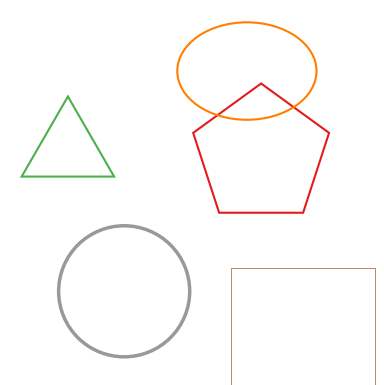[{"shape": "pentagon", "thickness": 1.5, "radius": 0.93, "center": [0.678, 0.598]}, {"shape": "triangle", "thickness": 1.5, "radius": 0.69, "center": [0.176, 0.611]}, {"shape": "oval", "thickness": 1.5, "radius": 0.9, "center": [0.641, 0.815]}, {"shape": "square", "thickness": 0.5, "radius": 0.94, "center": [0.786, 0.117]}, {"shape": "circle", "thickness": 2.5, "radius": 0.85, "center": [0.323, 0.243]}]